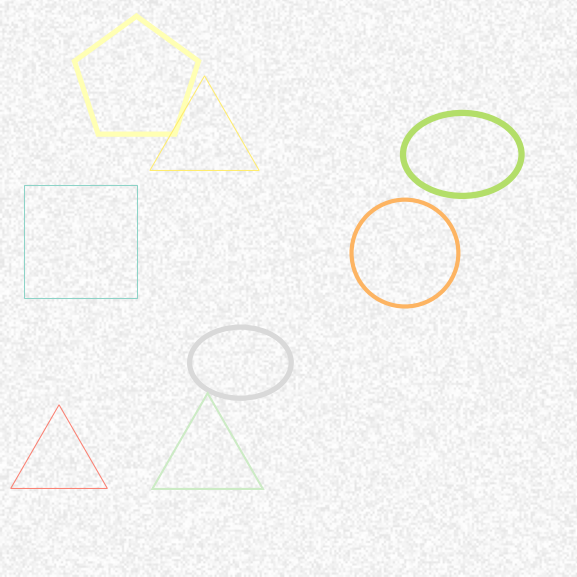[{"shape": "square", "thickness": 0.5, "radius": 0.49, "center": [0.139, 0.581]}, {"shape": "pentagon", "thickness": 2.5, "radius": 0.56, "center": [0.236, 0.858]}, {"shape": "triangle", "thickness": 0.5, "radius": 0.48, "center": [0.102, 0.202]}, {"shape": "circle", "thickness": 2, "radius": 0.46, "center": [0.701, 0.561]}, {"shape": "oval", "thickness": 3, "radius": 0.51, "center": [0.8, 0.732]}, {"shape": "oval", "thickness": 2.5, "radius": 0.44, "center": [0.416, 0.371]}, {"shape": "triangle", "thickness": 1, "radius": 0.55, "center": [0.359, 0.208]}, {"shape": "triangle", "thickness": 0.5, "radius": 0.55, "center": [0.354, 0.759]}]